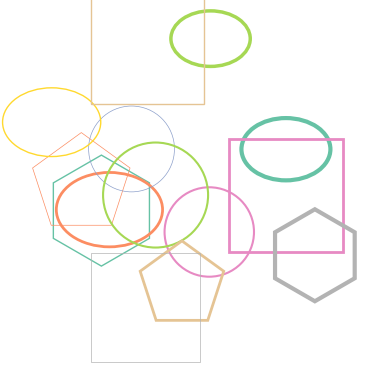[{"shape": "oval", "thickness": 3, "radius": 0.58, "center": [0.743, 0.612]}, {"shape": "hexagon", "thickness": 1, "radius": 0.72, "center": [0.263, 0.453]}, {"shape": "pentagon", "thickness": 0.5, "radius": 0.67, "center": [0.211, 0.523]}, {"shape": "oval", "thickness": 2, "radius": 0.69, "center": [0.284, 0.455]}, {"shape": "circle", "thickness": 0.5, "radius": 0.56, "center": [0.342, 0.613]}, {"shape": "circle", "thickness": 1.5, "radius": 0.58, "center": [0.544, 0.397]}, {"shape": "square", "thickness": 2, "radius": 0.74, "center": [0.743, 0.492]}, {"shape": "circle", "thickness": 1.5, "radius": 0.68, "center": [0.404, 0.493]}, {"shape": "oval", "thickness": 2.5, "radius": 0.52, "center": [0.547, 0.9]}, {"shape": "oval", "thickness": 1, "radius": 0.64, "center": [0.134, 0.683]}, {"shape": "square", "thickness": 1, "radius": 0.73, "center": [0.383, 0.876]}, {"shape": "pentagon", "thickness": 2, "radius": 0.57, "center": [0.473, 0.26]}, {"shape": "square", "thickness": 0.5, "radius": 0.71, "center": [0.378, 0.2]}, {"shape": "hexagon", "thickness": 3, "radius": 0.6, "center": [0.818, 0.337]}]